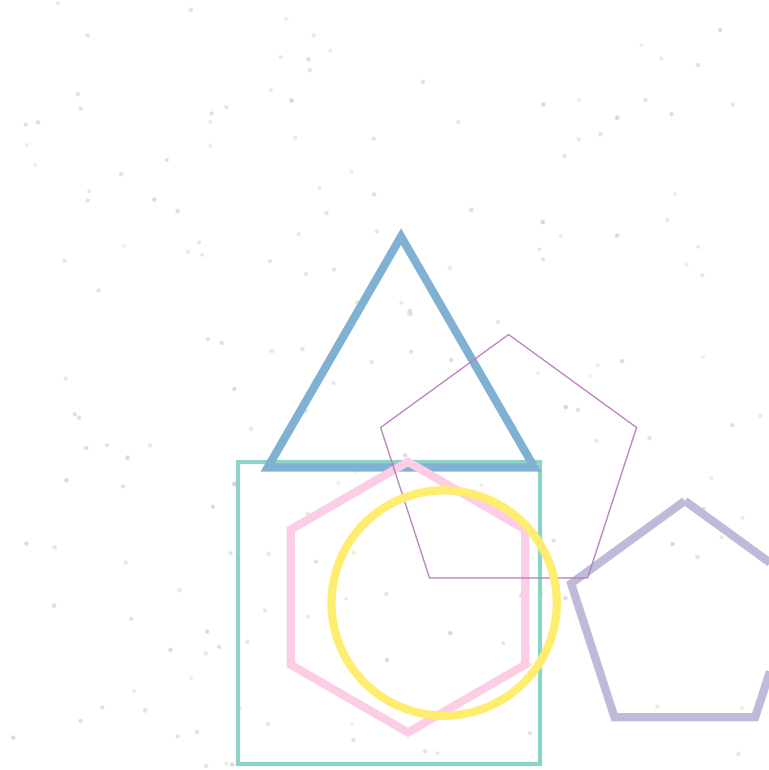[{"shape": "square", "thickness": 1.5, "radius": 0.98, "center": [0.505, 0.204]}, {"shape": "pentagon", "thickness": 3, "radius": 0.78, "center": [0.889, 0.194]}, {"shape": "triangle", "thickness": 3, "radius": 1.0, "center": [0.521, 0.493]}, {"shape": "hexagon", "thickness": 3, "radius": 0.88, "center": [0.53, 0.225]}, {"shape": "pentagon", "thickness": 0.5, "radius": 0.87, "center": [0.661, 0.391]}, {"shape": "circle", "thickness": 3, "radius": 0.73, "center": [0.577, 0.217]}]